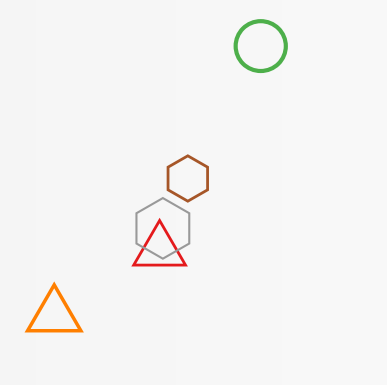[{"shape": "triangle", "thickness": 2, "radius": 0.39, "center": [0.412, 0.35]}, {"shape": "circle", "thickness": 3, "radius": 0.32, "center": [0.673, 0.88]}, {"shape": "triangle", "thickness": 2.5, "radius": 0.4, "center": [0.14, 0.181]}, {"shape": "hexagon", "thickness": 2, "radius": 0.29, "center": [0.485, 0.536]}, {"shape": "hexagon", "thickness": 1.5, "radius": 0.39, "center": [0.42, 0.407]}]